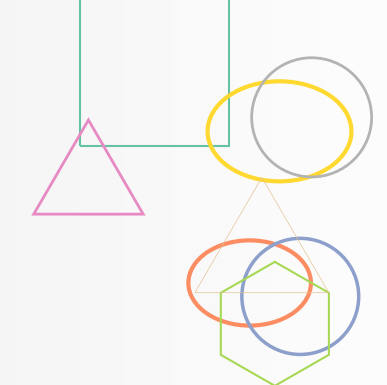[{"shape": "square", "thickness": 1.5, "radius": 0.96, "center": [0.399, 0.814]}, {"shape": "oval", "thickness": 3, "radius": 0.79, "center": [0.644, 0.265]}, {"shape": "circle", "thickness": 2.5, "radius": 0.75, "center": [0.775, 0.23]}, {"shape": "triangle", "thickness": 2, "radius": 0.82, "center": [0.228, 0.525]}, {"shape": "hexagon", "thickness": 1.5, "radius": 0.8, "center": [0.709, 0.159]}, {"shape": "oval", "thickness": 3, "radius": 0.93, "center": [0.721, 0.659]}, {"shape": "triangle", "thickness": 0.5, "radius": 1.0, "center": [0.676, 0.339]}, {"shape": "circle", "thickness": 2, "radius": 0.77, "center": [0.804, 0.695]}]